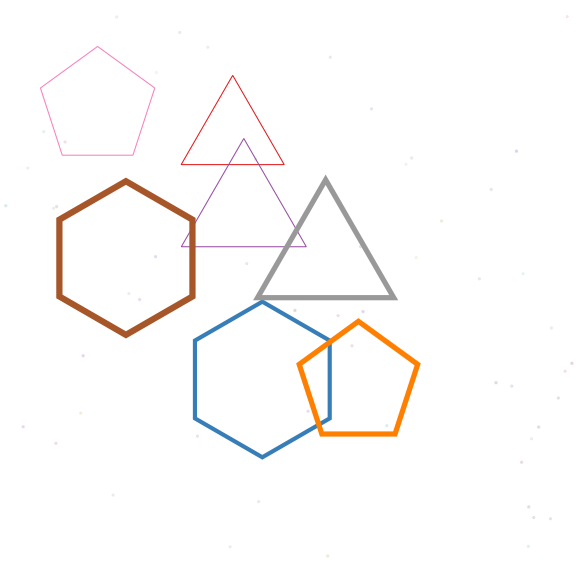[{"shape": "triangle", "thickness": 0.5, "radius": 0.52, "center": [0.403, 0.766]}, {"shape": "hexagon", "thickness": 2, "radius": 0.67, "center": [0.454, 0.342]}, {"shape": "triangle", "thickness": 0.5, "radius": 0.62, "center": [0.422, 0.634]}, {"shape": "pentagon", "thickness": 2.5, "radius": 0.54, "center": [0.621, 0.335]}, {"shape": "hexagon", "thickness": 3, "radius": 0.67, "center": [0.218, 0.552]}, {"shape": "pentagon", "thickness": 0.5, "radius": 0.52, "center": [0.169, 0.815]}, {"shape": "triangle", "thickness": 2.5, "radius": 0.68, "center": [0.564, 0.552]}]